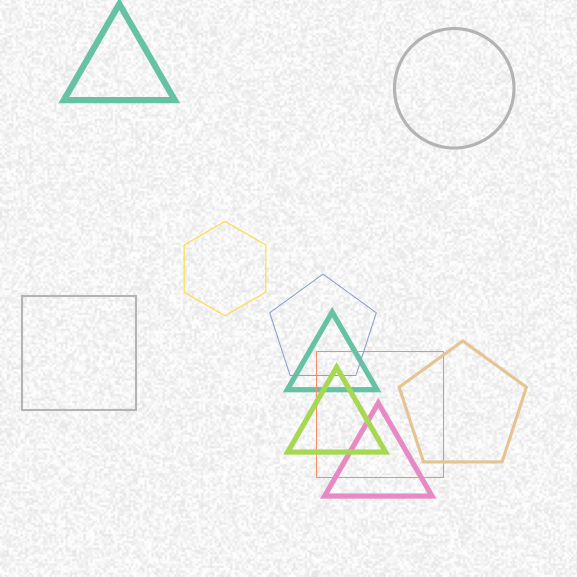[{"shape": "triangle", "thickness": 3, "radius": 0.56, "center": [0.207, 0.881]}, {"shape": "triangle", "thickness": 2.5, "radius": 0.45, "center": [0.575, 0.369]}, {"shape": "square", "thickness": 0.5, "radius": 0.55, "center": [0.657, 0.282]}, {"shape": "pentagon", "thickness": 0.5, "radius": 0.49, "center": [0.559, 0.428]}, {"shape": "triangle", "thickness": 2.5, "radius": 0.54, "center": [0.655, 0.194]}, {"shape": "triangle", "thickness": 2.5, "radius": 0.49, "center": [0.583, 0.265]}, {"shape": "hexagon", "thickness": 0.5, "radius": 0.41, "center": [0.39, 0.534]}, {"shape": "pentagon", "thickness": 1.5, "radius": 0.58, "center": [0.801, 0.293]}, {"shape": "square", "thickness": 1, "radius": 0.49, "center": [0.138, 0.388]}, {"shape": "circle", "thickness": 1.5, "radius": 0.52, "center": [0.787, 0.846]}]